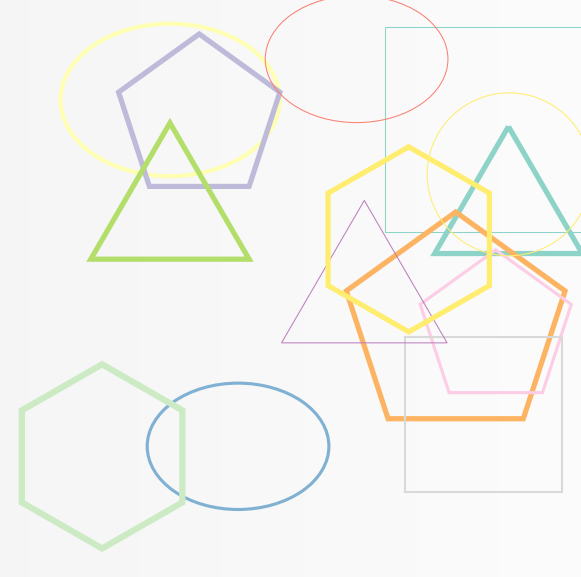[{"shape": "triangle", "thickness": 2.5, "radius": 0.73, "center": [0.875, 0.633]}, {"shape": "square", "thickness": 0.5, "radius": 0.89, "center": [0.84, 0.774]}, {"shape": "oval", "thickness": 2, "radius": 0.94, "center": [0.293, 0.826]}, {"shape": "pentagon", "thickness": 2.5, "radius": 0.73, "center": [0.343, 0.794]}, {"shape": "oval", "thickness": 0.5, "radius": 0.79, "center": [0.613, 0.897]}, {"shape": "oval", "thickness": 1.5, "radius": 0.78, "center": [0.41, 0.226]}, {"shape": "pentagon", "thickness": 2.5, "radius": 0.99, "center": [0.784, 0.434]}, {"shape": "triangle", "thickness": 2.5, "radius": 0.79, "center": [0.292, 0.629]}, {"shape": "pentagon", "thickness": 1.5, "radius": 0.68, "center": [0.853, 0.43]}, {"shape": "square", "thickness": 1, "radius": 0.67, "center": [0.832, 0.282]}, {"shape": "triangle", "thickness": 0.5, "radius": 0.82, "center": [0.627, 0.488]}, {"shape": "hexagon", "thickness": 3, "radius": 0.8, "center": [0.176, 0.209]}, {"shape": "circle", "thickness": 0.5, "radius": 0.71, "center": [0.876, 0.697]}, {"shape": "hexagon", "thickness": 2.5, "radius": 0.8, "center": [0.703, 0.585]}]